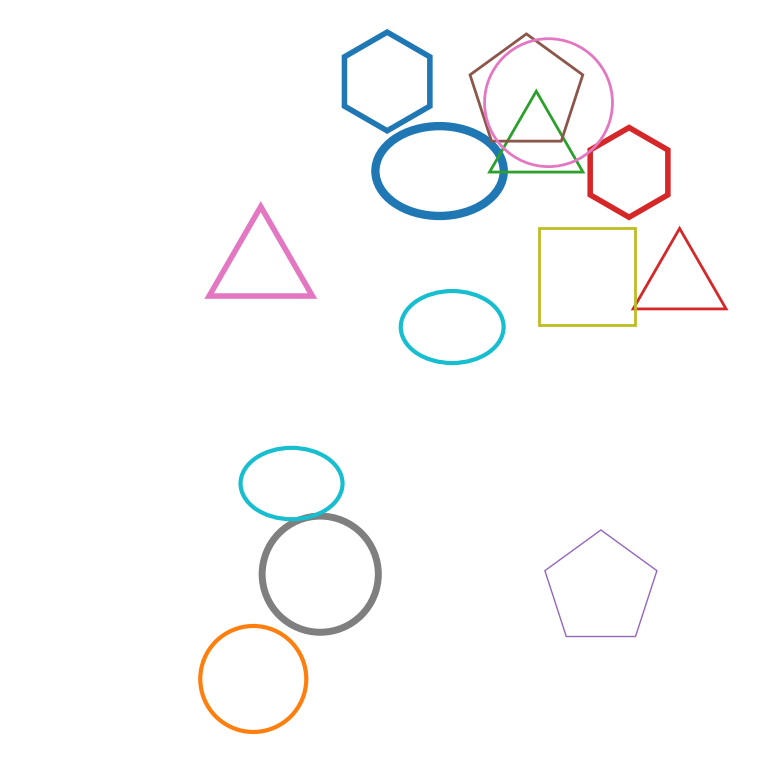[{"shape": "oval", "thickness": 3, "radius": 0.42, "center": [0.571, 0.778]}, {"shape": "hexagon", "thickness": 2, "radius": 0.32, "center": [0.503, 0.894]}, {"shape": "circle", "thickness": 1.5, "radius": 0.34, "center": [0.329, 0.118]}, {"shape": "triangle", "thickness": 1, "radius": 0.35, "center": [0.696, 0.812]}, {"shape": "triangle", "thickness": 1, "radius": 0.35, "center": [0.883, 0.634]}, {"shape": "hexagon", "thickness": 2, "radius": 0.29, "center": [0.817, 0.776]}, {"shape": "pentagon", "thickness": 0.5, "radius": 0.38, "center": [0.78, 0.235]}, {"shape": "pentagon", "thickness": 1, "radius": 0.38, "center": [0.684, 0.879]}, {"shape": "triangle", "thickness": 2, "radius": 0.39, "center": [0.339, 0.654]}, {"shape": "circle", "thickness": 1, "radius": 0.42, "center": [0.712, 0.867]}, {"shape": "circle", "thickness": 2.5, "radius": 0.38, "center": [0.416, 0.254]}, {"shape": "square", "thickness": 1, "radius": 0.31, "center": [0.762, 0.641]}, {"shape": "oval", "thickness": 1.5, "radius": 0.33, "center": [0.587, 0.575]}, {"shape": "oval", "thickness": 1.5, "radius": 0.33, "center": [0.379, 0.372]}]